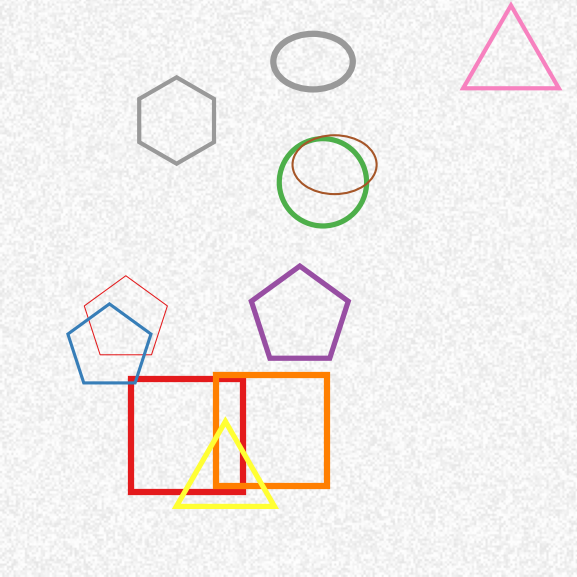[{"shape": "square", "thickness": 3, "radius": 0.49, "center": [0.324, 0.245]}, {"shape": "pentagon", "thickness": 0.5, "radius": 0.38, "center": [0.218, 0.446]}, {"shape": "pentagon", "thickness": 1.5, "radius": 0.38, "center": [0.189, 0.397]}, {"shape": "circle", "thickness": 2.5, "radius": 0.38, "center": [0.559, 0.683]}, {"shape": "pentagon", "thickness": 2.5, "radius": 0.44, "center": [0.519, 0.45]}, {"shape": "square", "thickness": 3, "radius": 0.48, "center": [0.471, 0.253]}, {"shape": "triangle", "thickness": 2.5, "radius": 0.49, "center": [0.39, 0.171]}, {"shape": "oval", "thickness": 1, "radius": 0.36, "center": [0.579, 0.714]}, {"shape": "triangle", "thickness": 2, "radius": 0.48, "center": [0.885, 0.894]}, {"shape": "oval", "thickness": 3, "radius": 0.34, "center": [0.542, 0.892]}, {"shape": "hexagon", "thickness": 2, "radius": 0.37, "center": [0.306, 0.79]}]